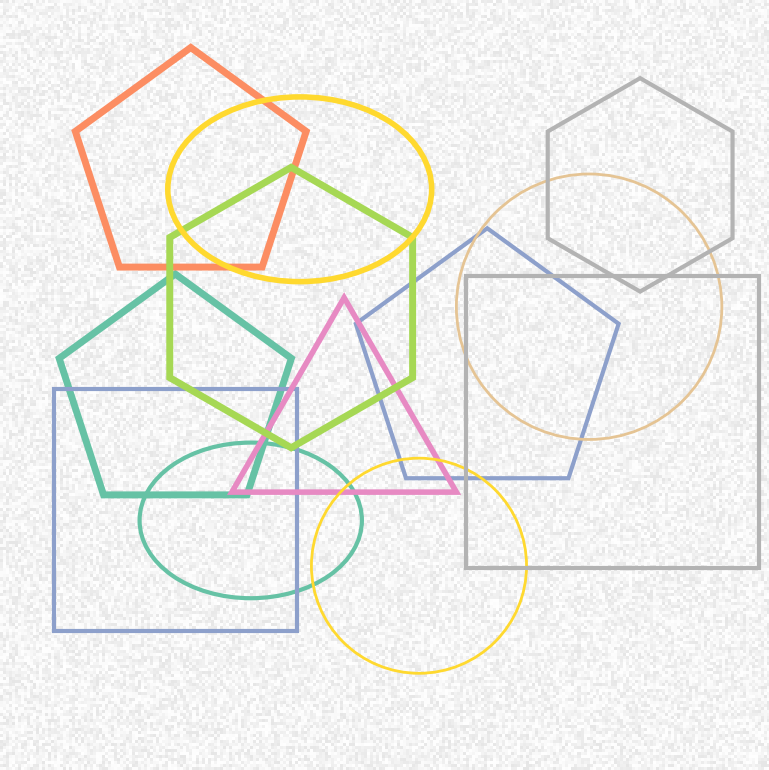[{"shape": "oval", "thickness": 1.5, "radius": 0.72, "center": [0.326, 0.324]}, {"shape": "pentagon", "thickness": 2.5, "radius": 0.79, "center": [0.228, 0.486]}, {"shape": "pentagon", "thickness": 2.5, "radius": 0.79, "center": [0.248, 0.781]}, {"shape": "pentagon", "thickness": 1.5, "radius": 0.9, "center": [0.633, 0.524]}, {"shape": "square", "thickness": 1.5, "radius": 0.79, "center": [0.228, 0.338]}, {"shape": "triangle", "thickness": 2, "radius": 0.84, "center": [0.447, 0.445]}, {"shape": "hexagon", "thickness": 2.5, "radius": 0.91, "center": [0.378, 0.601]}, {"shape": "circle", "thickness": 1, "radius": 0.7, "center": [0.544, 0.265]}, {"shape": "oval", "thickness": 2, "radius": 0.86, "center": [0.389, 0.754]}, {"shape": "circle", "thickness": 1, "radius": 0.86, "center": [0.765, 0.602]}, {"shape": "square", "thickness": 1.5, "radius": 0.95, "center": [0.795, 0.452]}, {"shape": "hexagon", "thickness": 1.5, "radius": 0.69, "center": [0.831, 0.76]}]